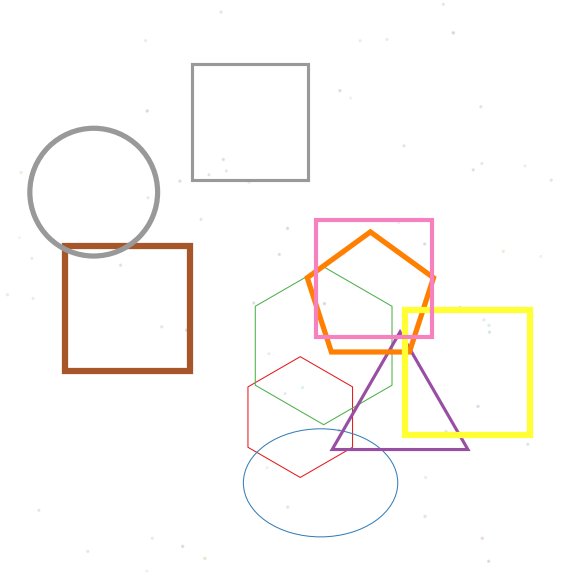[{"shape": "hexagon", "thickness": 0.5, "radius": 0.52, "center": [0.52, 0.277]}, {"shape": "oval", "thickness": 0.5, "radius": 0.67, "center": [0.555, 0.163]}, {"shape": "hexagon", "thickness": 0.5, "radius": 0.68, "center": [0.56, 0.4]}, {"shape": "triangle", "thickness": 1.5, "radius": 0.68, "center": [0.693, 0.289]}, {"shape": "pentagon", "thickness": 2.5, "radius": 0.57, "center": [0.641, 0.483]}, {"shape": "square", "thickness": 3, "radius": 0.54, "center": [0.81, 0.355]}, {"shape": "square", "thickness": 3, "radius": 0.54, "center": [0.221, 0.464]}, {"shape": "square", "thickness": 2, "radius": 0.5, "center": [0.648, 0.517]}, {"shape": "circle", "thickness": 2.5, "radius": 0.55, "center": [0.162, 0.666]}, {"shape": "square", "thickness": 1.5, "radius": 0.5, "center": [0.433, 0.788]}]